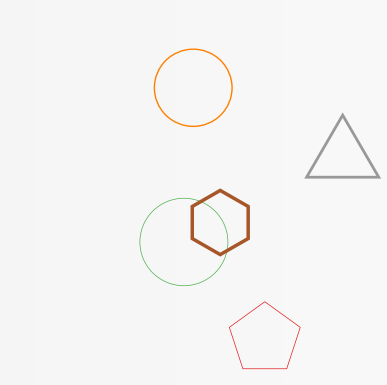[{"shape": "pentagon", "thickness": 0.5, "radius": 0.48, "center": [0.683, 0.12]}, {"shape": "circle", "thickness": 0.5, "radius": 0.57, "center": [0.475, 0.371]}, {"shape": "circle", "thickness": 1, "radius": 0.5, "center": [0.499, 0.772]}, {"shape": "hexagon", "thickness": 2.5, "radius": 0.42, "center": [0.568, 0.422]}, {"shape": "triangle", "thickness": 2, "radius": 0.54, "center": [0.884, 0.593]}]